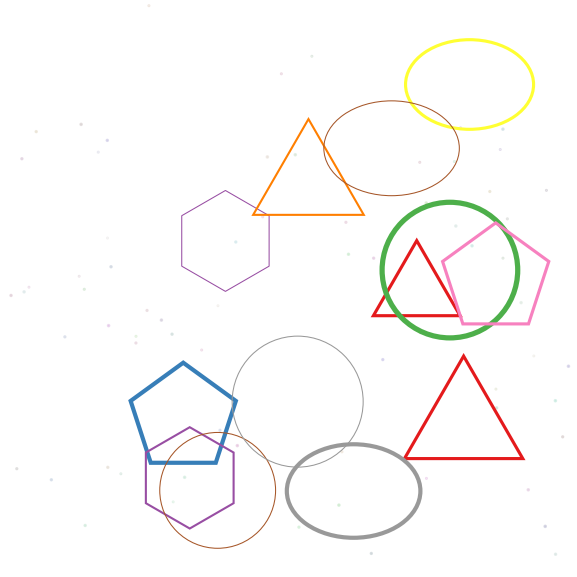[{"shape": "triangle", "thickness": 1.5, "radius": 0.43, "center": [0.722, 0.496]}, {"shape": "triangle", "thickness": 1.5, "radius": 0.59, "center": [0.803, 0.264]}, {"shape": "pentagon", "thickness": 2, "radius": 0.48, "center": [0.317, 0.275]}, {"shape": "circle", "thickness": 2.5, "radius": 0.59, "center": [0.779, 0.531]}, {"shape": "hexagon", "thickness": 1, "radius": 0.44, "center": [0.329, 0.172]}, {"shape": "hexagon", "thickness": 0.5, "radius": 0.44, "center": [0.39, 0.582]}, {"shape": "triangle", "thickness": 1, "radius": 0.55, "center": [0.534, 0.682]}, {"shape": "oval", "thickness": 1.5, "radius": 0.55, "center": [0.813, 0.853]}, {"shape": "oval", "thickness": 0.5, "radius": 0.59, "center": [0.678, 0.742]}, {"shape": "circle", "thickness": 0.5, "radius": 0.5, "center": [0.377, 0.15]}, {"shape": "pentagon", "thickness": 1.5, "radius": 0.48, "center": [0.858, 0.516]}, {"shape": "circle", "thickness": 0.5, "radius": 0.57, "center": [0.515, 0.304]}, {"shape": "oval", "thickness": 2, "radius": 0.58, "center": [0.612, 0.149]}]